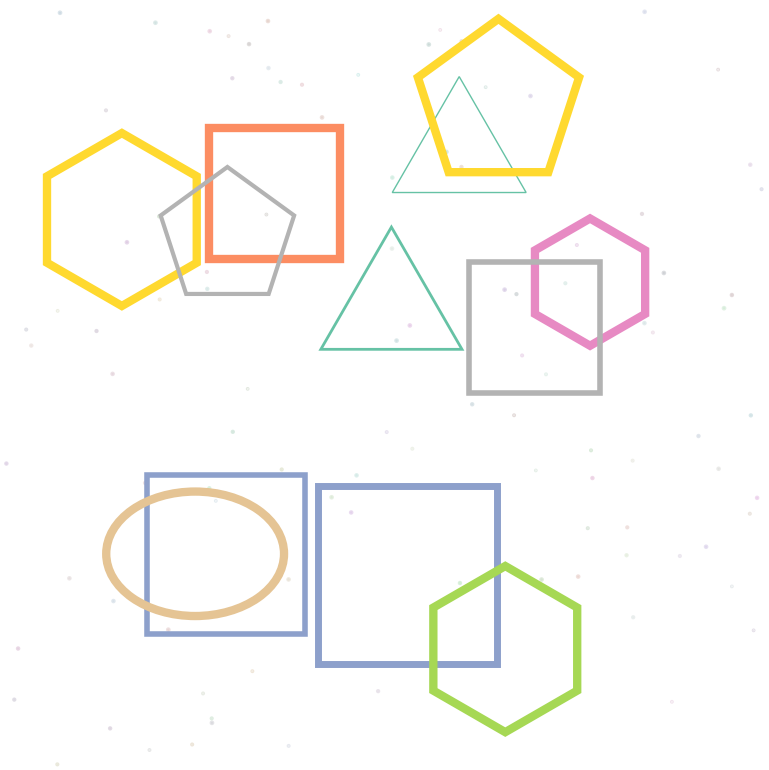[{"shape": "triangle", "thickness": 1, "radius": 0.53, "center": [0.508, 0.599]}, {"shape": "triangle", "thickness": 0.5, "radius": 0.5, "center": [0.596, 0.8]}, {"shape": "square", "thickness": 3, "radius": 0.42, "center": [0.356, 0.749]}, {"shape": "square", "thickness": 2, "radius": 0.51, "center": [0.293, 0.28]}, {"shape": "square", "thickness": 2.5, "radius": 0.58, "center": [0.529, 0.253]}, {"shape": "hexagon", "thickness": 3, "radius": 0.41, "center": [0.766, 0.634]}, {"shape": "hexagon", "thickness": 3, "radius": 0.54, "center": [0.656, 0.157]}, {"shape": "hexagon", "thickness": 3, "radius": 0.56, "center": [0.158, 0.715]}, {"shape": "pentagon", "thickness": 3, "radius": 0.55, "center": [0.647, 0.865]}, {"shape": "oval", "thickness": 3, "radius": 0.58, "center": [0.253, 0.281]}, {"shape": "square", "thickness": 2, "radius": 0.43, "center": [0.694, 0.575]}, {"shape": "pentagon", "thickness": 1.5, "radius": 0.46, "center": [0.295, 0.692]}]